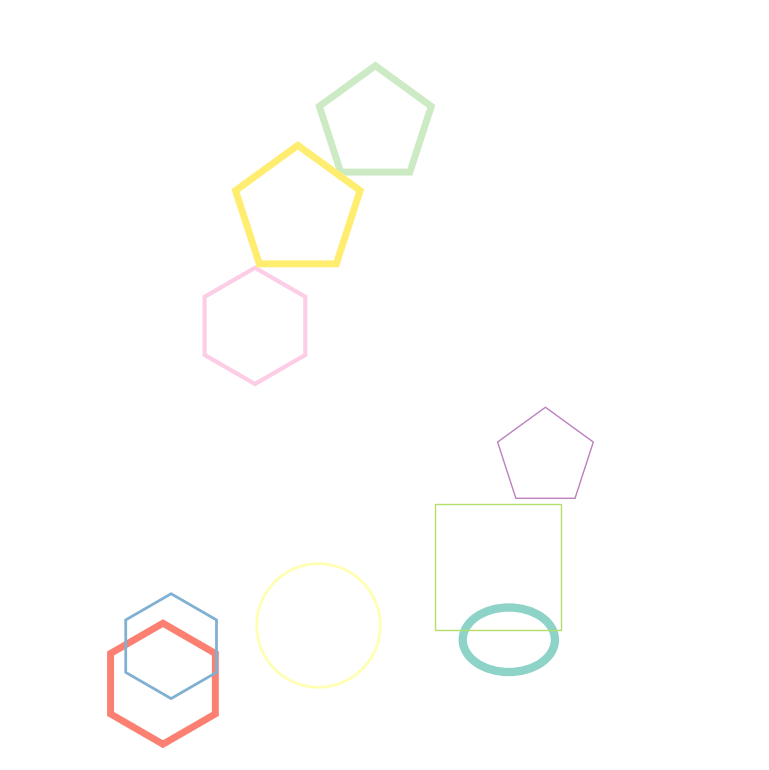[{"shape": "oval", "thickness": 3, "radius": 0.3, "center": [0.661, 0.169]}, {"shape": "circle", "thickness": 1, "radius": 0.4, "center": [0.414, 0.188]}, {"shape": "hexagon", "thickness": 2.5, "radius": 0.39, "center": [0.212, 0.112]}, {"shape": "hexagon", "thickness": 1, "radius": 0.34, "center": [0.222, 0.161]}, {"shape": "square", "thickness": 0.5, "radius": 0.41, "center": [0.647, 0.264]}, {"shape": "hexagon", "thickness": 1.5, "radius": 0.38, "center": [0.331, 0.577]}, {"shape": "pentagon", "thickness": 0.5, "radius": 0.33, "center": [0.708, 0.406]}, {"shape": "pentagon", "thickness": 2.5, "radius": 0.38, "center": [0.487, 0.838]}, {"shape": "pentagon", "thickness": 2.5, "radius": 0.43, "center": [0.387, 0.726]}]